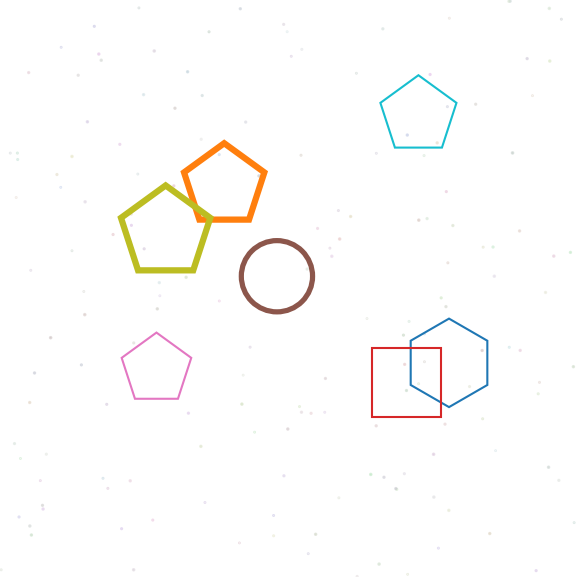[{"shape": "hexagon", "thickness": 1, "radius": 0.38, "center": [0.778, 0.371]}, {"shape": "pentagon", "thickness": 3, "radius": 0.37, "center": [0.388, 0.678]}, {"shape": "square", "thickness": 1, "radius": 0.3, "center": [0.704, 0.337]}, {"shape": "circle", "thickness": 2.5, "radius": 0.31, "center": [0.48, 0.521]}, {"shape": "pentagon", "thickness": 1, "radius": 0.32, "center": [0.271, 0.36]}, {"shape": "pentagon", "thickness": 3, "radius": 0.41, "center": [0.287, 0.597]}, {"shape": "pentagon", "thickness": 1, "radius": 0.35, "center": [0.725, 0.8]}]